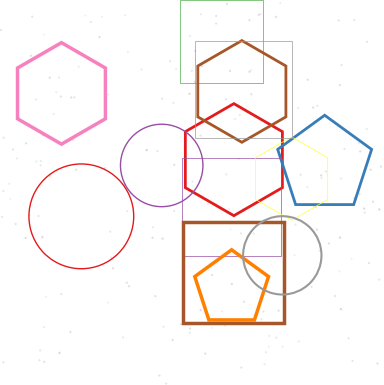[{"shape": "circle", "thickness": 1, "radius": 0.68, "center": [0.211, 0.438]}, {"shape": "hexagon", "thickness": 2, "radius": 0.73, "center": [0.607, 0.585]}, {"shape": "pentagon", "thickness": 2, "radius": 0.64, "center": [0.843, 0.572]}, {"shape": "square", "thickness": 0.5, "radius": 0.54, "center": [0.574, 0.893]}, {"shape": "square", "thickness": 0.5, "radius": 0.64, "center": [0.601, 0.463]}, {"shape": "circle", "thickness": 1, "radius": 0.54, "center": [0.42, 0.57]}, {"shape": "pentagon", "thickness": 2.5, "radius": 0.5, "center": [0.602, 0.25]}, {"shape": "hexagon", "thickness": 0.5, "radius": 0.54, "center": [0.757, 0.536]}, {"shape": "hexagon", "thickness": 2, "radius": 0.66, "center": [0.628, 0.763]}, {"shape": "square", "thickness": 2.5, "radius": 0.65, "center": [0.605, 0.292]}, {"shape": "hexagon", "thickness": 2.5, "radius": 0.66, "center": [0.16, 0.757]}, {"shape": "circle", "thickness": 1.5, "radius": 0.51, "center": [0.733, 0.337]}, {"shape": "square", "thickness": 0.5, "radius": 0.63, "center": [0.633, 0.767]}]